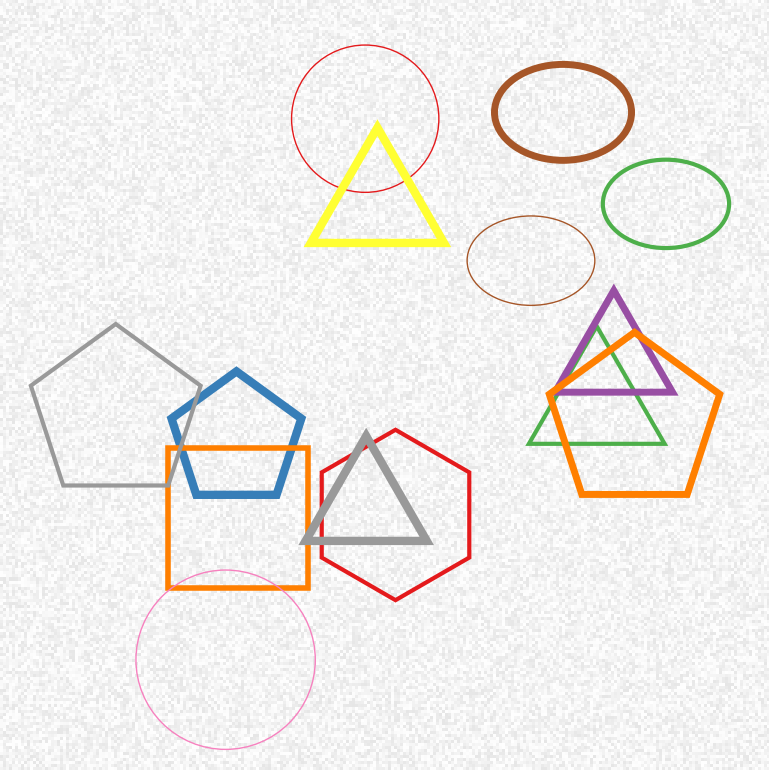[{"shape": "hexagon", "thickness": 1.5, "radius": 0.55, "center": [0.514, 0.331]}, {"shape": "circle", "thickness": 0.5, "radius": 0.48, "center": [0.474, 0.846]}, {"shape": "pentagon", "thickness": 3, "radius": 0.44, "center": [0.307, 0.429]}, {"shape": "triangle", "thickness": 1.5, "radius": 0.51, "center": [0.775, 0.474]}, {"shape": "oval", "thickness": 1.5, "radius": 0.41, "center": [0.865, 0.735]}, {"shape": "triangle", "thickness": 2.5, "radius": 0.44, "center": [0.797, 0.535]}, {"shape": "pentagon", "thickness": 2.5, "radius": 0.58, "center": [0.824, 0.452]}, {"shape": "square", "thickness": 2, "radius": 0.45, "center": [0.309, 0.328]}, {"shape": "triangle", "thickness": 3, "radius": 0.5, "center": [0.49, 0.734]}, {"shape": "oval", "thickness": 0.5, "radius": 0.41, "center": [0.69, 0.661]}, {"shape": "oval", "thickness": 2.5, "radius": 0.44, "center": [0.731, 0.854]}, {"shape": "circle", "thickness": 0.5, "radius": 0.58, "center": [0.293, 0.143]}, {"shape": "triangle", "thickness": 3, "radius": 0.45, "center": [0.476, 0.343]}, {"shape": "pentagon", "thickness": 1.5, "radius": 0.58, "center": [0.15, 0.463]}]